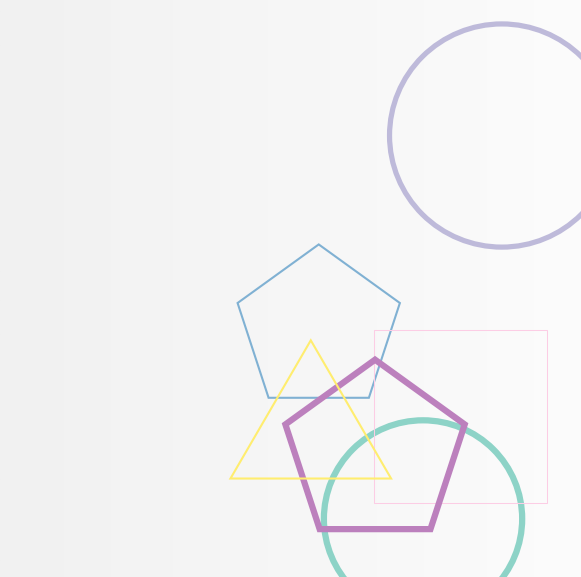[{"shape": "circle", "thickness": 3, "radius": 0.85, "center": [0.728, 0.101]}, {"shape": "circle", "thickness": 2.5, "radius": 0.97, "center": [0.863, 0.764]}, {"shape": "pentagon", "thickness": 1, "radius": 0.73, "center": [0.548, 0.429]}, {"shape": "square", "thickness": 0.5, "radius": 0.75, "center": [0.792, 0.278]}, {"shape": "pentagon", "thickness": 3, "radius": 0.81, "center": [0.645, 0.214]}, {"shape": "triangle", "thickness": 1, "radius": 0.8, "center": [0.535, 0.25]}]